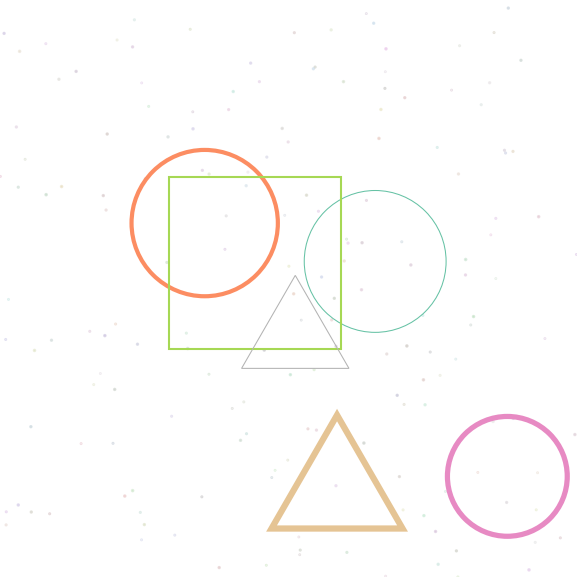[{"shape": "circle", "thickness": 0.5, "radius": 0.61, "center": [0.65, 0.546]}, {"shape": "circle", "thickness": 2, "radius": 0.63, "center": [0.354, 0.613]}, {"shape": "circle", "thickness": 2.5, "radius": 0.52, "center": [0.879, 0.174]}, {"shape": "square", "thickness": 1, "radius": 0.75, "center": [0.441, 0.544]}, {"shape": "triangle", "thickness": 3, "radius": 0.65, "center": [0.584, 0.149]}, {"shape": "triangle", "thickness": 0.5, "radius": 0.54, "center": [0.511, 0.415]}]